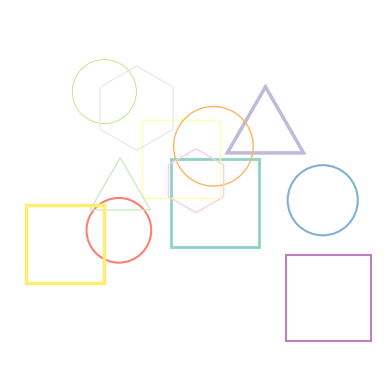[{"shape": "square", "thickness": 2, "radius": 0.57, "center": [0.558, 0.473]}, {"shape": "square", "thickness": 1, "radius": 0.51, "center": [0.469, 0.587]}, {"shape": "triangle", "thickness": 2.5, "radius": 0.57, "center": [0.69, 0.66]}, {"shape": "circle", "thickness": 1.5, "radius": 0.42, "center": [0.309, 0.402]}, {"shape": "circle", "thickness": 1.5, "radius": 0.46, "center": [0.838, 0.48]}, {"shape": "circle", "thickness": 1, "radius": 0.52, "center": [0.554, 0.62]}, {"shape": "circle", "thickness": 0.5, "radius": 0.42, "center": [0.271, 0.762]}, {"shape": "hexagon", "thickness": 1, "radius": 0.41, "center": [0.509, 0.531]}, {"shape": "hexagon", "thickness": 0.5, "radius": 0.55, "center": [0.355, 0.719]}, {"shape": "square", "thickness": 1.5, "radius": 0.55, "center": [0.853, 0.226]}, {"shape": "triangle", "thickness": 1, "radius": 0.45, "center": [0.312, 0.5]}, {"shape": "square", "thickness": 2.5, "radius": 0.51, "center": [0.169, 0.366]}]